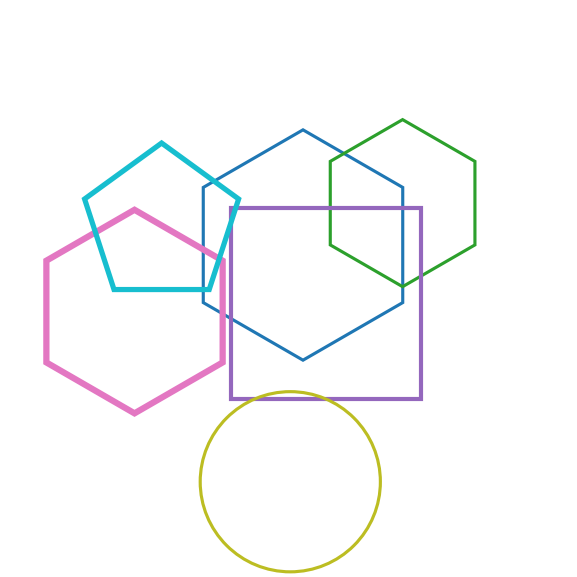[{"shape": "hexagon", "thickness": 1.5, "radius": 1.0, "center": [0.525, 0.575]}, {"shape": "hexagon", "thickness": 1.5, "radius": 0.72, "center": [0.697, 0.647]}, {"shape": "square", "thickness": 2, "radius": 0.83, "center": [0.565, 0.474]}, {"shape": "hexagon", "thickness": 3, "radius": 0.88, "center": [0.233, 0.46]}, {"shape": "circle", "thickness": 1.5, "radius": 0.78, "center": [0.503, 0.165]}, {"shape": "pentagon", "thickness": 2.5, "radius": 0.7, "center": [0.28, 0.611]}]